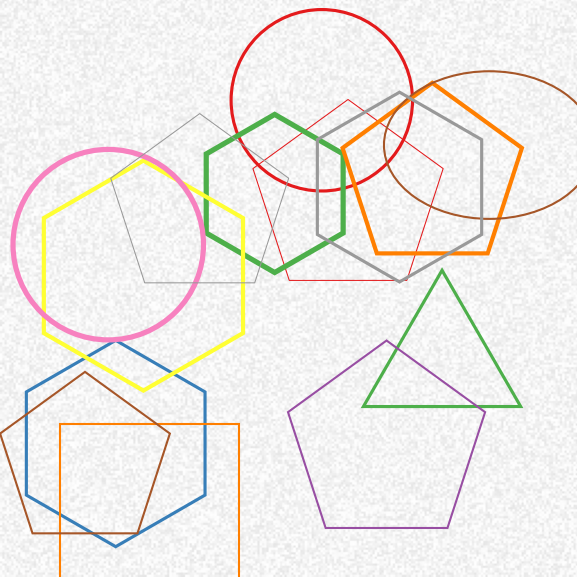[{"shape": "pentagon", "thickness": 0.5, "radius": 0.87, "center": [0.603, 0.654]}, {"shape": "circle", "thickness": 1.5, "radius": 0.79, "center": [0.557, 0.826]}, {"shape": "hexagon", "thickness": 1.5, "radius": 0.89, "center": [0.2, 0.231]}, {"shape": "triangle", "thickness": 1.5, "radius": 0.79, "center": [0.765, 0.374]}, {"shape": "hexagon", "thickness": 2.5, "radius": 0.68, "center": [0.476, 0.664]}, {"shape": "pentagon", "thickness": 1, "radius": 0.9, "center": [0.669, 0.23]}, {"shape": "pentagon", "thickness": 2, "radius": 0.82, "center": [0.748, 0.692]}, {"shape": "square", "thickness": 1, "radius": 0.77, "center": [0.259, 0.11]}, {"shape": "hexagon", "thickness": 2, "radius": 1.0, "center": [0.248, 0.522]}, {"shape": "pentagon", "thickness": 1, "radius": 0.77, "center": [0.147, 0.201]}, {"shape": "oval", "thickness": 1, "radius": 0.91, "center": [0.848, 0.748]}, {"shape": "circle", "thickness": 2.5, "radius": 0.82, "center": [0.187, 0.575]}, {"shape": "pentagon", "thickness": 0.5, "radius": 0.81, "center": [0.346, 0.64]}, {"shape": "hexagon", "thickness": 1.5, "radius": 0.82, "center": [0.692, 0.675]}]